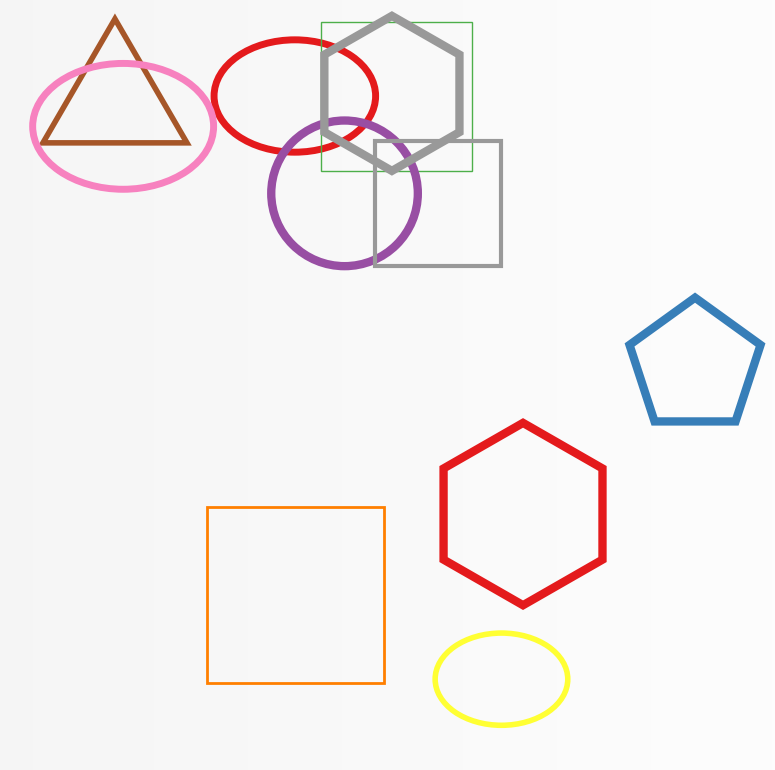[{"shape": "oval", "thickness": 2.5, "radius": 0.52, "center": [0.38, 0.875]}, {"shape": "hexagon", "thickness": 3, "radius": 0.59, "center": [0.675, 0.332]}, {"shape": "pentagon", "thickness": 3, "radius": 0.44, "center": [0.897, 0.525]}, {"shape": "square", "thickness": 0.5, "radius": 0.48, "center": [0.511, 0.875]}, {"shape": "circle", "thickness": 3, "radius": 0.47, "center": [0.445, 0.749]}, {"shape": "square", "thickness": 1, "radius": 0.57, "center": [0.381, 0.227]}, {"shape": "oval", "thickness": 2, "radius": 0.43, "center": [0.647, 0.118]}, {"shape": "triangle", "thickness": 2, "radius": 0.54, "center": [0.148, 0.868]}, {"shape": "oval", "thickness": 2.5, "radius": 0.58, "center": [0.159, 0.836]}, {"shape": "square", "thickness": 1.5, "radius": 0.4, "center": [0.565, 0.736]}, {"shape": "hexagon", "thickness": 3, "radius": 0.5, "center": [0.506, 0.879]}]